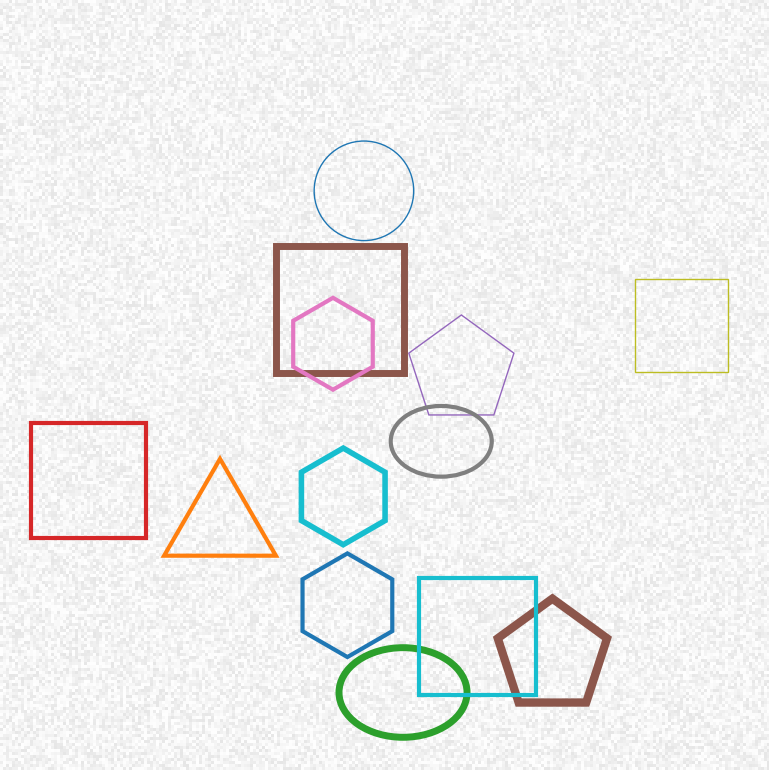[{"shape": "hexagon", "thickness": 1.5, "radius": 0.34, "center": [0.451, 0.214]}, {"shape": "circle", "thickness": 0.5, "radius": 0.32, "center": [0.473, 0.752]}, {"shape": "triangle", "thickness": 1.5, "radius": 0.42, "center": [0.286, 0.32]}, {"shape": "oval", "thickness": 2.5, "radius": 0.42, "center": [0.523, 0.101]}, {"shape": "square", "thickness": 1.5, "radius": 0.37, "center": [0.115, 0.376]}, {"shape": "pentagon", "thickness": 0.5, "radius": 0.36, "center": [0.599, 0.519]}, {"shape": "pentagon", "thickness": 3, "radius": 0.37, "center": [0.717, 0.148]}, {"shape": "square", "thickness": 2.5, "radius": 0.41, "center": [0.441, 0.598]}, {"shape": "hexagon", "thickness": 1.5, "radius": 0.3, "center": [0.432, 0.554]}, {"shape": "oval", "thickness": 1.5, "radius": 0.33, "center": [0.573, 0.427]}, {"shape": "square", "thickness": 0.5, "radius": 0.3, "center": [0.885, 0.577]}, {"shape": "square", "thickness": 1.5, "radius": 0.38, "center": [0.621, 0.173]}, {"shape": "hexagon", "thickness": 2, "radius": 0.31, "center": [0.446, 0.355]}]